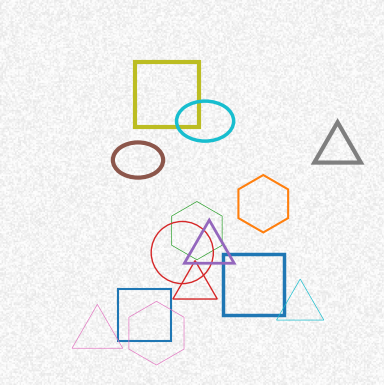[{"shape": "square", "thickness": 1.5, "radius": 0.34, "center": [0.375, 0.182]}, {"shape": "square", "thickness": 2.5, "radius": 0.39, "center": [0.658, 0.261]}, {"shape": "hexagon", "thickness": 1.5, "radius": 0.37, "center": [0.684, 0.471]}, {"shape": "hexagon", "thickness": 0.5, "radius": 0.38, "center": [0.511, 0.401]}, {"shape": "circle", "thickness": 1, "radius": 0.4, "center": [0.473, 0.344]}, {"shape": "triangle", "thickness": 1, "radius": 0.33, "center": [0.507, 0.257]}, {"shape": "triangle", "thickness": 2, "radius": 0.37, "center": [0.544, 0.354]}, {"shape": "oval", "thickness": 3, "radius": 0.33, "center": [0.358, 0.584]}, {"shape": "hexagon", "thickness": 0.5, "radius": 0.41, "center": [0.406, 0.135]}, {"shape": "triangle", "thickness": 0.5, "radius": 0.38, "center": [0.253, 0.133]}, {"shape": "triangle", "thickness": 3, "radius": 0.35, "center": [0.877, 0.613]}, {"shape": "square", "thickness": 3, "radius": 0.42, "center": [0.434, 0.754]}, {"shape": "oval", "thickness": 2.5, "radius": 0.37, "center": [0.533, 0.685]}, {"shape": "triangle", "thickness": 0.5, "radius": 0.36, "center": [0.78, 0.204]}]